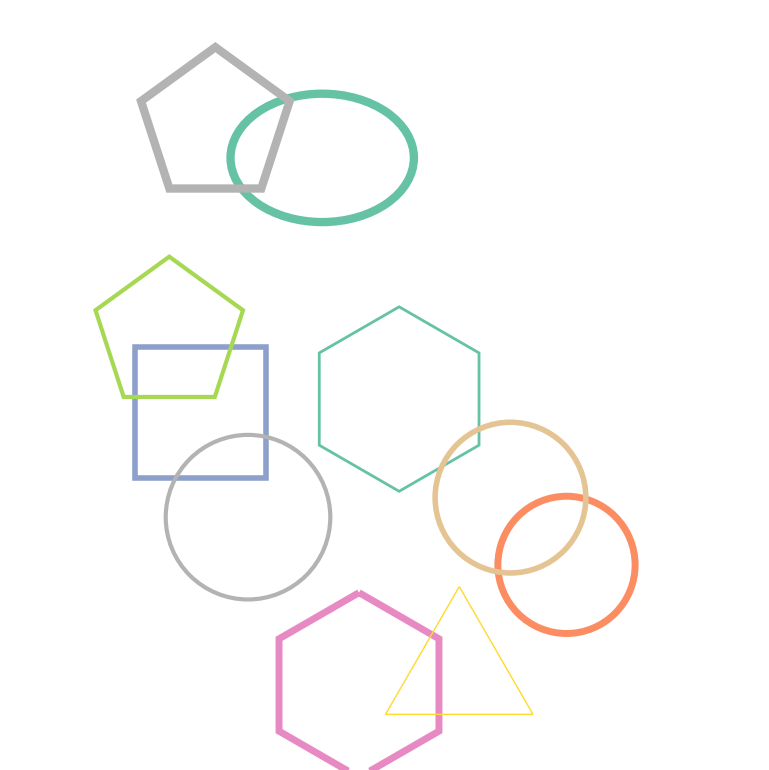[{"shape": "oval", "thickness": 3, "radius": 0.6, "center": [0.418, 0.795]}, {"shape": "hexagon", "thickness": 1, "radius": 0.6, "center": [0.518, 0.482]}, {"shape": "circle", "thickness": 2.5, "radius": 0.45, "center": [0.736, 0.266]}, {"shape": "square", "thickness": 2, "radius": 0.42, "center": [0.26, 0.464]}, {"shape": "hexagon", "thickness": 2.5, "radius": 0.6, "center": [0.466, 0.11]}, {"shape": "pentagon", "thickness": 1.5, "radius": 0.5, "center": [0.22, 0.566]}, {"shape": "triangle", "thickness": 0.5, "radius": 0.55, "center": [0.596, 0.128]}, {"shape": "circle", "thickness": 2, "radius": 0.49, "center": [0.663, 0.354]}, {"shape": "pentagon", "thickness": 3, "radius": 0.51, "center": [0.28, 0.837]}, {"shape": "circle", "thickness": 1.5, "radius": 0.53, "center": [0.322, 0.328]}]